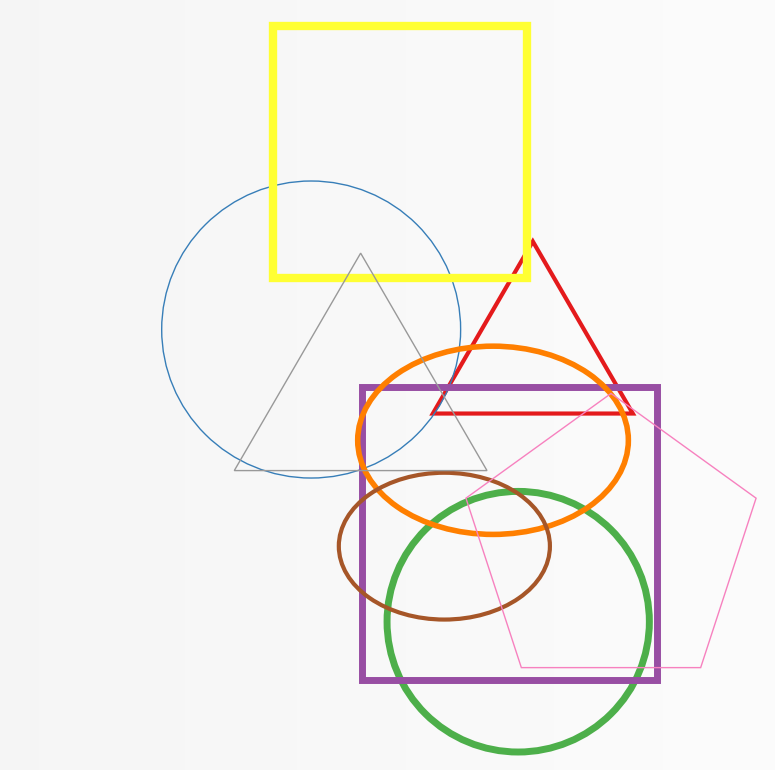[{"shape": "triangle", "thickness": 1.5, "radius": 0.74, "center": [0.688, 0.537]}, {"shape": "circle", "thickness": 0.5, "radius": 0.96, "center": [0.402, 0.572]}, {"shape": "circle", "thickness": 2.5, "radius": 0.85, "center": [0.669, 0.193]}, {"shape": "square", "thickness": 2.5, "radius": 0.95, "center": [0.657, 0.307]}, {"shape": "oval", "thickness": 2, "radius": 0.87, "center": [0.636, 0.428]}, {"shape": "square", "thickness": 3, "radius": 0.82, "center": [0.516, 0.803]}, {"shape": "oval", "thickness": 1.5, "radius": 0.68, "center": [0.573, 0.291]}, {"shape": "pentagon", "thickness": 0.5, "radius": 0.98, "center": [0.788, 0.292]}, {"shape": "triangle", "thickness": 0.5, "radius": 0.94, "center": [0.465, 0.483]}]